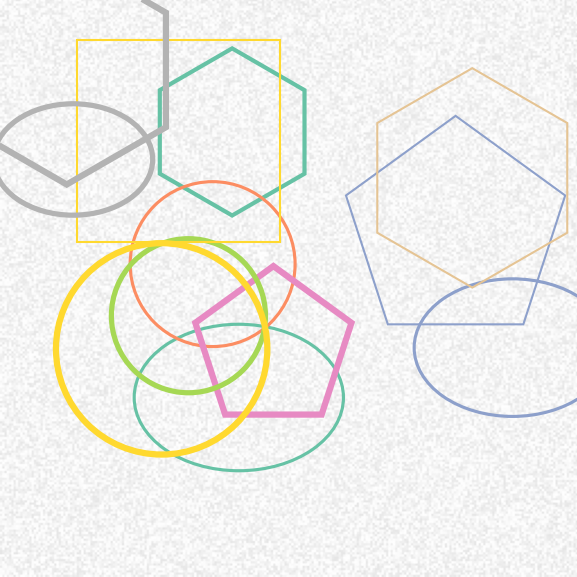[{"shape": "hexagon", "thickness": 2, "radius": 0.72, "center": [0.402, 0.771]}, {"shape": "oval", "thickness": 1.5, "radius": 0.91, "center": [0.414, 0.311]}, {"shape": "circle", "thickness": 1.5, "radius": 0.71, "center": [0.368, 0.542]}, {"shape": "pentagon", "thickness": 1, "radius": 1.0, "center": [0.789, 0.599]}, {"shape": "oval", "thickness": 1.5, "radius": 0.85, "center": [0.887, 0.397]}, {"shape": "pentagon", "thickness": 3, "radius": 0.71, "center": [0.473, 0.396]}, {"shape": "circle", "thickness": 2.5, "radius": 0.67, "center": [0.326, 0.452]}, {"shape": "circle", "thickness": 3, "radius": 0.91, "center": [0.28, 0.395]}, {"shape": "square", "thickness": 1, "radius": 0.88, "center": [0.309, 0.755]}, {"shape": "hexagon", "thickness": 1, "radius": 0.95, "center": [0.818, 0.691]}, {"shape": "hexagon", "thickness": 3, "radius": 0.99, "center": [0.116, 0.878]}, {"shape": "oval", "thickness": 2.5, "radius": 0.69, "center": [0.127, 0.723]}]